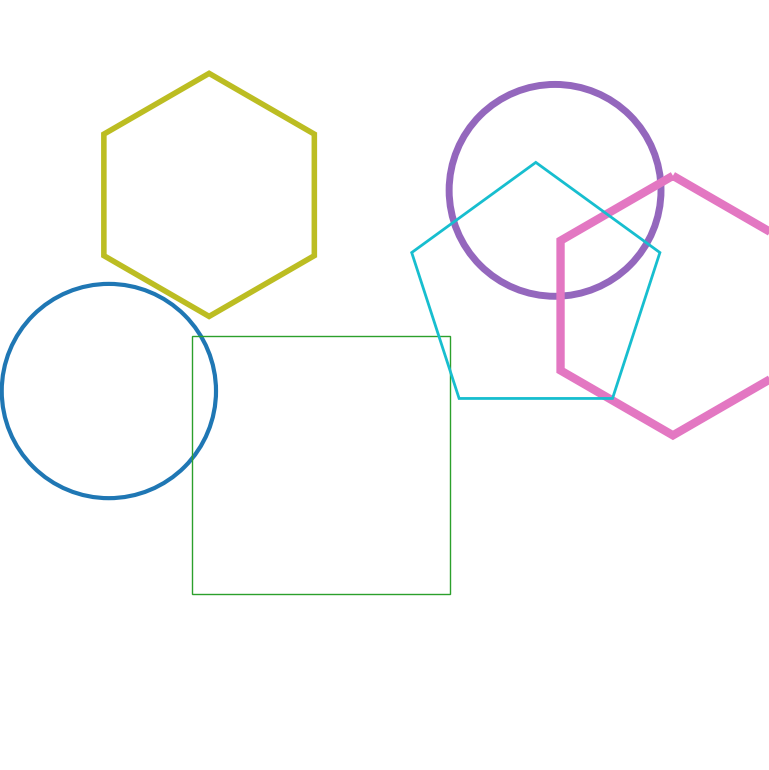[{"shape": "circle", "thickness": 1.5, "radius": 0.7, "center": [0.141, 0.492]}, {"shape": "square", "thickness": 0.5, "radius": 0.84, "center": [0.417, 0.396]}, {"shape": "circle", "thickness": 2.5, "radius": 0.69, "center": [0.721, 0.753]}, {"shape": "hexagon", "thickness": 3, "radius": 0.84, "center": [0.874, 0.603]}, {"shape": "hexagon", "thickness": 2, "radius": 0.79, "center": [0.272, 0.747]}, {"shape": "pentagon", "thickness": 1, "radius": 0.85, "center": [0.696, 0.62]}]